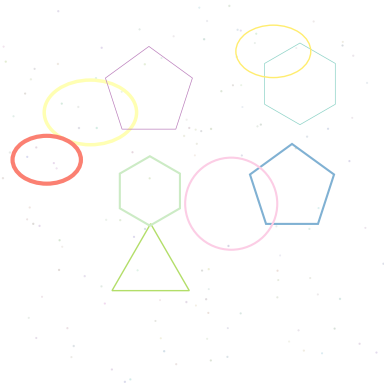[{"shape": "hexagon", "thickness": 0.5, "radius": 0.53, "center": [0.779, 0.782]}, {"shape": "oval", "thickness": 2.5, "radius": 0.6, "center": [0.235, 0.708]}, {"shape": "oval", "thickness": 3, "radius": 0.44, "center": [0.121, 0.585]}, {"shape": "pentagon", "thickness": 1.5, "radius": 0.57, "center": [0.758, 0.511]}, {"shape": "triangle", "thickness": 1, "radius": 0.58, "center": [0.391, 0.303]}, {"shape": "circle", "thickness": 1.5, "radius": 0.6, "center": [0.601, 0.471]}, {"shape": "pentagon", "thickness": 0.5, "radius": 0.59, "center": [0.387, 0.761]}, {"shape": "hexagon", "thickness": 1.5, "radius": 0.45, "center": [0.389, 0.504]}, {"shape": "oval", "thickness": 1, "radius": 0.49, "center": [0.71, 0.867]}]